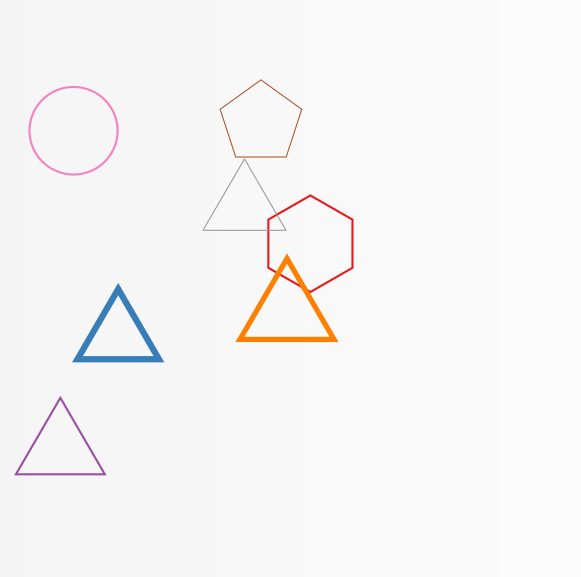[{"shape": "hexagon", "thickness": 1, "radius": 0.42, "center": [0.534, 0.577]}, {"shape": "triangle", "thickness": 3, "radius": 0.4, "center": [0.203, 0.418]}, {"shape": "triangle", "thickness": 1, "radius": 0.44, "center": [0.104, 0.222]}, {"shape": "triangle", "thickness": 2.5, "radius": 0.47, "center": [0.494, 0.458]}, {"shape": "pentagon", "thickness": 0.5, "radius": 0.37, "center": [0.449, 0.787]}, {"shape": "circle", "thickness": 1, "radius": 0.38, "center": [0.127, 0.773]}, {"shape": "triangle", "thickness": 0.5, "radius": 0.41, "center": [0.421, 0.642]}]